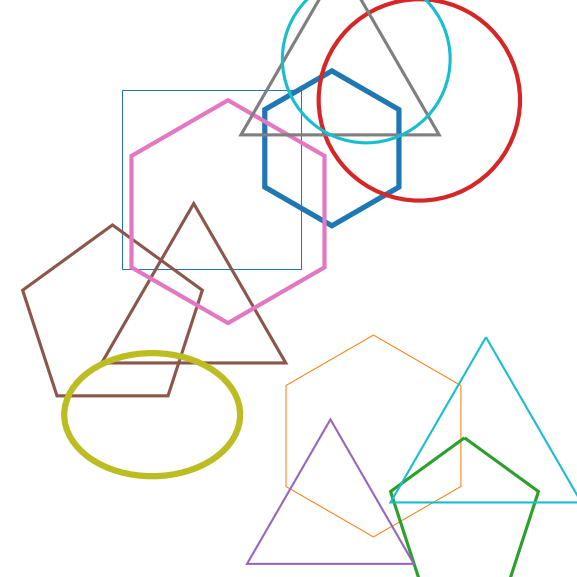[{"shape": "hexagon", "thickness": 2.5, "radius": 0.67, "center": [0.575, 0.742]}, {"shape": "square", "thickness": 0.5, "radius": 0.77, "center": [0.366, 0.688]}, {"shape": "hexagon", "thickness": 0.5, "radius": 0.87, "center": [0.647, 0.244]}, {"shape": "pentagon", "thickness": 1.5, "radius": 0.67, "center": [0.804, 0.106]}, {"shape": "circle", "thickness": 2, "radius": 0.87, "center": [0.726, 0.826]}, {"shape": "triangle", "thickness": 1, "radius": 0.83, "center": [0.572, 0.106]}, {"shape": "triangle", "thickness": 1.5, "radius": 0.92, "center": [0.335, 0.463]}, {"shape": "pentagon", "thickness": 1.5, "radius": 0.82, "center": [0.195, 0.446]}, {"shape": "hexagon", "thickness": 2, "radius": 0.96, "center": [0.395, 0.633]}, {"shape": "triangle", "thickness": 1.5, "radius": 0.99, "center": [0.589, 0.865]}, {"shape": "oval", "thickness": 3, "radius": 0.76, "center": [0.264, 0.281]}, {"shape": "circle", "thickness": 1.5, "radius": 0.73, "center": [0.634, 0.897]}, {"shape": "triangle", "thickness": 1, "radius": 0.95, "center": [0.841, 0.224]}]